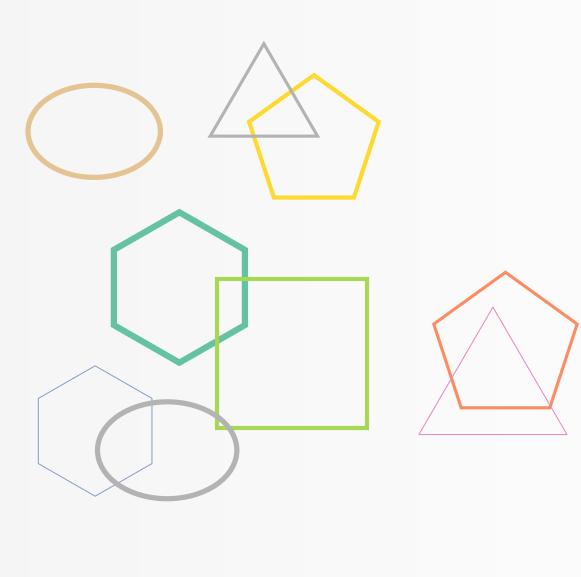[{"shape": "hexagon", "thickness": 3, "radius": 0.65, "center": [0.309, 0.501]}, {"shape": "pentagon", "thickness": 1.5, "radius": 0.65, "center": [0.87, 0.398]}, {"shape": "hexagon", "thickness": 0.5, "radius": 0.56, "center": [0.164, 0.253]}, {"shape": "triangle", "thickness": 0.5, "radius": 0.74, "center": [0.848, 0.32]}, {"shape": "square", "thickness": 2, "radius": 0.65, "center": [0.502, 0.387]}, {"shape": "pentagon", "thickness": 2, "radius": 0.59, "center": [0.54, 0.752]}, {"shape": "oval", "thickness": 2.5, "radius": 0.57, "center": [0.162, 0.772]}, {"shape": "triangle", "thickness": 1.5, "radius": 0.53, "center": [0.454, 0.817]}, {"shape": "oval", "thickness": 2.5, "radius": 0.6, "center": [0.288, 0.219]}]